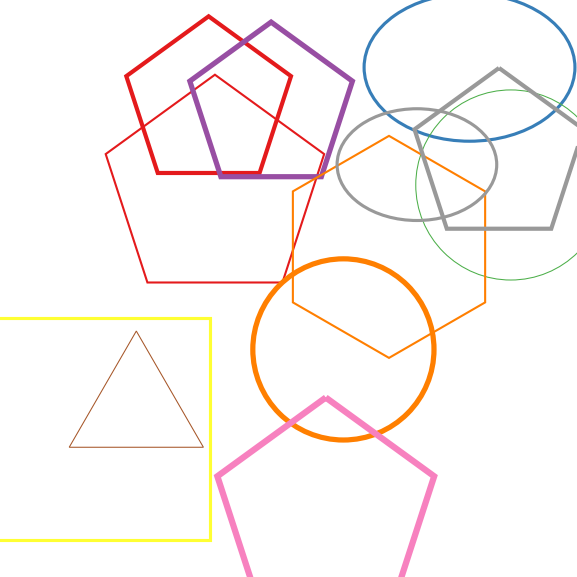[{"shape": "pentagon", "thickness": 2, "radius": 0.75, "center": [0.361, 0.821]}, {"shape": "pentagon", "thickness": 1, "radius": 0.99, "center": [0.372, 0.671]}, {"shape": "oval", "thickness": 1.5, "radius": 0.91, "center": [0.813, 0.882]}, {"shape": "circle", "thickness": 0.5, "radius": 0.82, "center": [0.885, 0.679]}, {"shape": "pentagon", "thickness": 2.5, "radius": 0.74, "center": [0.469, 0.813]}, {"shape": "hexagon", "thickness": 1, "radius": 0.96, "center": [0.674, 0.572]}, {"shape": "circle", "thickness": 2.5, "radius": 0.78, "center": [0.595, 0.394]}, {"shape": "square", "thickness": 1.5, "radius": 0.96, "center": [0.172, 0.256]}, {"shape": "triangle", "thickness": 0.5, "radius": 0.67, "center": [0.236, 0.292]}, {"shape": "pentagon", "thickness": 3, "radius": 0.99, "center": [0.564, 0.113]}, {"shape": "oval", "thickness": 1.5, "radius": 0.69, "center": [0.722, 0.714]}, {"shape": "pentagon", "thickness": 2, "radius": 0.77, "center": [0.864, 0.728]}]